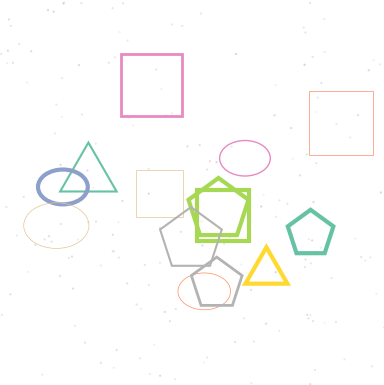[{"shape": "pentagon", "thickness": 3, "radius": 0.31, "center": [0.807, 0.393]}, {"shape": "triangle", "thickness": 1.5, "radius": 0.42, "center": [0.23, 0.545]}, {"shape": "square", "thickness": 0.5, "radius": 0.41, "center": [0.886, 0.68]}, {"shape": "oval", "thickness": 0.5, "radius": 0.34, "center": [0.531, 0.243]}, {"shape": "oval", "thickness": 3, "radius": 0.32, "center": [0.163, 0.514]}, {"shape": "square", "thickness": 2, "radius": 0.4, "center": [0.393, 0.78]}, {"shape": "oval", "thickness": 1, "radius": 0.33, "center": [0.636, 0.589]}, {"shape": "square", "thickness": 3, "radius": 0.34, "center": [0.579, 0.44]}, {"shape": "pentagon", "thickness": 3, "radius": 0.41, "center": [0.568, 0.456]}, {"shape": "triangle", "thickness": 3, "radius": 0.32, "center": [0.692, 0.295]}, {"shape": "oval", "thickness": 0.5, "radius": 0.42, "center": [0.146, 0.414]}, {"shape": "square", "thickness": 0.5, "radius": 0.31, "center": [0.414, 0.496]}, {"shape": "pentagon", "thickness": 2, "radius": 0.35, "center": [0.563, 0.263]}, {"shape": "pentagon", "thickness": 1.5, "radius": 0.42, "center": [0.496, 0.378]}]